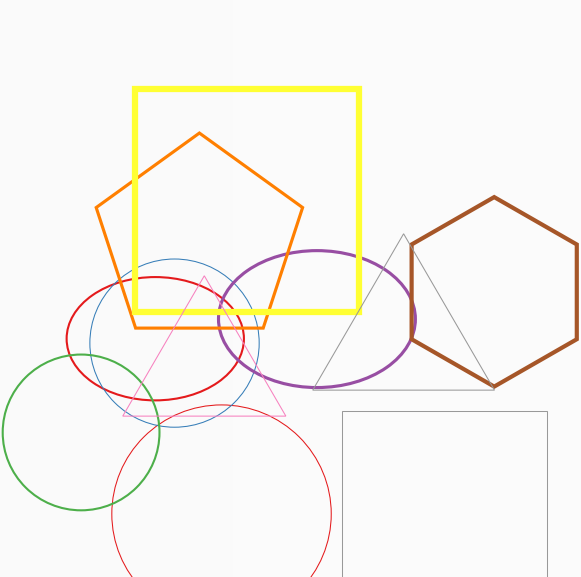[{"shape": "oval", "thickness": 1, "radius": 0.76, "center": [0.267, 0.413]}, {"shape": "circle", "thickness": 0.5, "radius": 0.94, "center": [0.381, 0.109]}, {"shape": "circle", "thickness": 0.5, "radius": 0.73, "center": [0.3, 0.405]}, {"shape": "circle", "thickness": 1, "radius": 0.67, "center": [0.14, 0.25]}, {"shape": "oval", "thickness": 1.5, "radius": 0.85, "center": [0.545, 0.447]}, {"shape": "pentagon", "thickness": 1.5, "radius": 0.93, "center": [0.343, 0.582]}, {"shape": "square", "thickness": 3, "radius": 0.97, "center": [0.425, 0.652]}, {"shape": "hexagon", "thickness": 2, "radius": 0.82, "center": [0.85, 0.494]}, {"shape": "triangle", "thickness": 0.5, "radius": 0.81, "center": [0.351, 0.36]}, {"shape": "triangle", "thickness": 0.5, "radius": 0.9, "center": [0.694, 0.414]}, {"shape": "square", "thickness": 0.5, "radius": 0.88, "center": [0.765, 0.111]}]